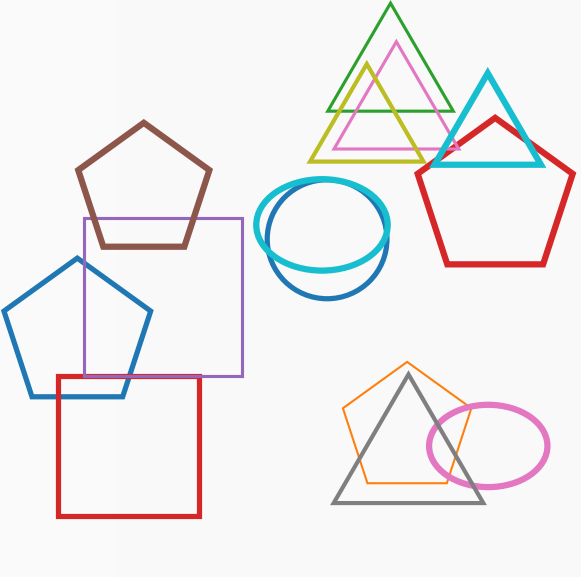[{"shape": "pentagon", "thickness": 2.5, "radius": 0.66, "center": [0.133, 0.419]}, {"shape": "circle", "thickness": 2.5, "radius": 0.52, "center": [0.563, 0.585]}, {"shape": "pentagon", "thickness": 1, "radius": 0.58, "center": [0.7, 0.256]}, {"shape": "triangle", "thickness": 1.5, "radius": 0.62, "center": [0.672, 0.869]}, {"shape": "square", "thickness": 2.5, "radius": 0.61, "center": [0.222, 0.227]}, {"shape": "pentagon", "thickness": 3, "radius": 0.7, "center": [0.852, 0.655]}, {"shape": "square", "thickness": 1.5, "radius": 0.68, "center": [0.28, 0.485]}, {"shape": "pentagon", "thickness": 3, "radius": 0.59, "center": [0.247, 0.668]}, {"shape": "triangle", "thickness": 1.5, "radius": 0.62, "center": [0.682, 0.803]}, {"shape": "oval", "thickness": 3, "radius": 0.51, "center": [0.84, 0.227]}, {"shape": "triangle", "thickness": 2, "radius": 0.74, "center": [0.703, 0.202]}, {"shape": "triangle", "thickness": 2, "radius": 0.56, "center": [0.631, 0.776]}, {"shape": "triangle", "thickness": 3, "radius": 0.53, "center": [0.839, 0.767]}, {"shape": "oval", "thickness": 3, "radius": 0.57, "center": [0.554, 0.61]}]